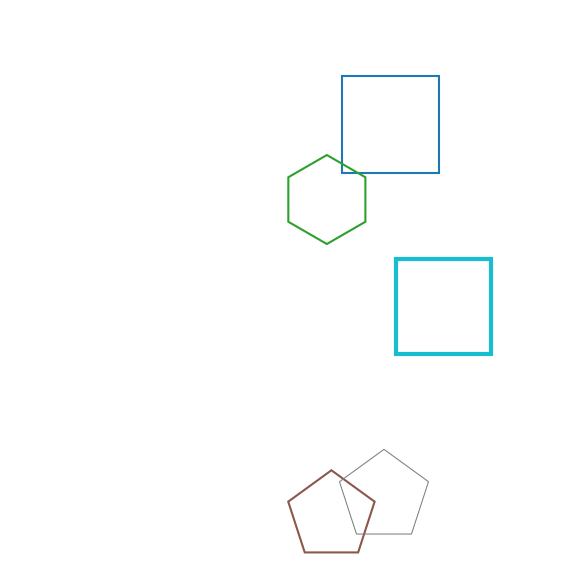[{"shape": "square", "thickness": 1, "radius": 0.42, "center": [0.676, 0.784]}, {"shape": "hexagon", "thickness": 1, "radius": 0.39, "center": [0.566, 0.654]}, {"shape": "pentagon", "thickness": 1, "radius": 0.39, "center": [0.574, 0.106]}, {"shape": "pentagon", "thickness": 0.5, "radius": 0.41, "center": [0.665, 0.14]}, {"shape": "square", "thickness": 2, "radius": 0.41, "center": [0.767, 0.469]}]